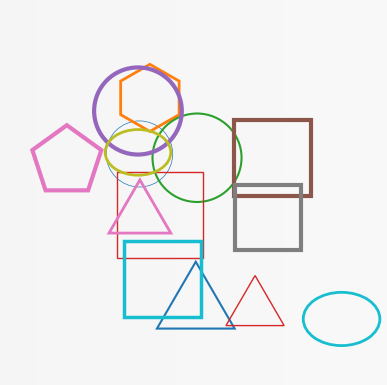[{"shape": "triangle", "thickness": 1.5, "radius": 0.58, "center": [0.505, 0.204]}, {"shape": "circle", "thickness": 0.5, "radius": 0.43, "center": [0.36, 0.6]}, {"shape": "hexagon", "thickness": 2, "radius": 0.44, "center": [0.387, 0.746]}, {"shape": "circle", "thickness": 1.5, "radius": 0.57, "center": [0.508, 0.59]}, {"shape": "triangle", "thickness": 1, "radius": 0.43, "center": [0.658, 0.198]}, {"shape": "square", "thickness": 1, "radius": 0.56, "center": [0.414, 0.442]}, {"shape": "circle", "thickness": 3, "radius": 0.57, "center": [0.356, 0.712]}, {"shape": "square", "thickness": 3, "radius": 0.5, "center": [0.703, 0.589]}, {"shape": "triangle", "thickness": 2, "radius": 0.46, "center": [0.361, 0.441]}, {"shape": "pentagon", "thickness": 3, "radius": 0.47, "center": [0.172, 0.581]}, {"shape": "square", "thickness": 3, "radius": 0.42, "center": [0.692, 0.436]}, {"shape": "oval", "thickness": 2, "radius": 0.42, "center": [0.356, 0.604]}, {"shape": "oval", "thickness": 2, "radius": 0.49, "center": [0.881, 0.172]}, {"shape": "square", "thickness": 2.5, "radius": 0.5, "center": [0.419, 0.276]}]